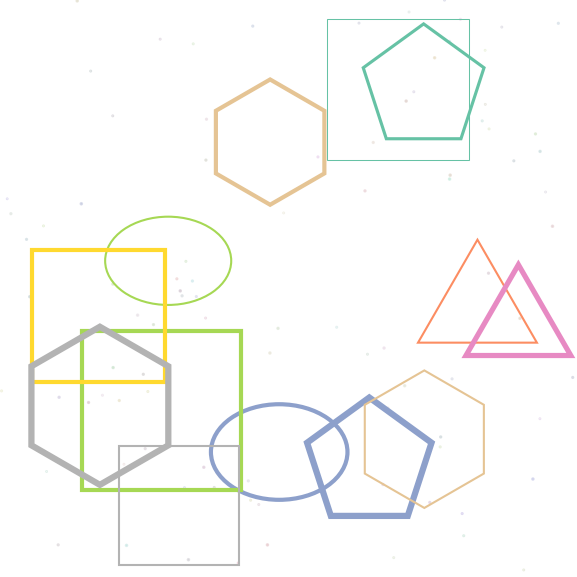[{"shape": "pentagon", "thickness": 1.5, "radius": 0.55, "center": [0.734, 0.848]}, {"shape": "square", "thickness": 0.5, "radius": 0.61, "center": [0.689, 0.844]}, {"shape": "triangle", "thickness": 1, "radius": 0.59, "center": [0.827, 0.465]}, {"shape": "pentagon", "thickness": 3, "radius": 0.57, "center": [0.639, 0.197]}, {"shape": "oval", "thickness": 2, "radius": 0.59, "center": [0.483, 0.216]}, {"shape": "triangle", "thickness": 2.5, "radius": 0.52, "center": [0.898, 0.436]}, {"shape": "square", "thickness": 2, "radius": 0.69, "center": [0.279, 0.288]}, {"shape": "oval", "thickness": 1, "radius": 0.55, "center": [0.291, 0.548]}, {"shape": "square", "thickness": 2, "radius": 0.57, "center": [0.17, 0.452]}, {"shape": "hexagon", "thickness": 2, "radius": 0.54, "center": [0.468, 0.753]}, {"shape": "hexagon", "thickness": 1, "radius": 0.6, "center": [0.735, 0.239]}, {"shape": "hexagon", "thickness": 3, "radius": 0.68, "center": [0.173, 0.296]}, {"shape": "square", "thickness": 1, "radius": 0.52, "center": [0.309, 0.124]}]